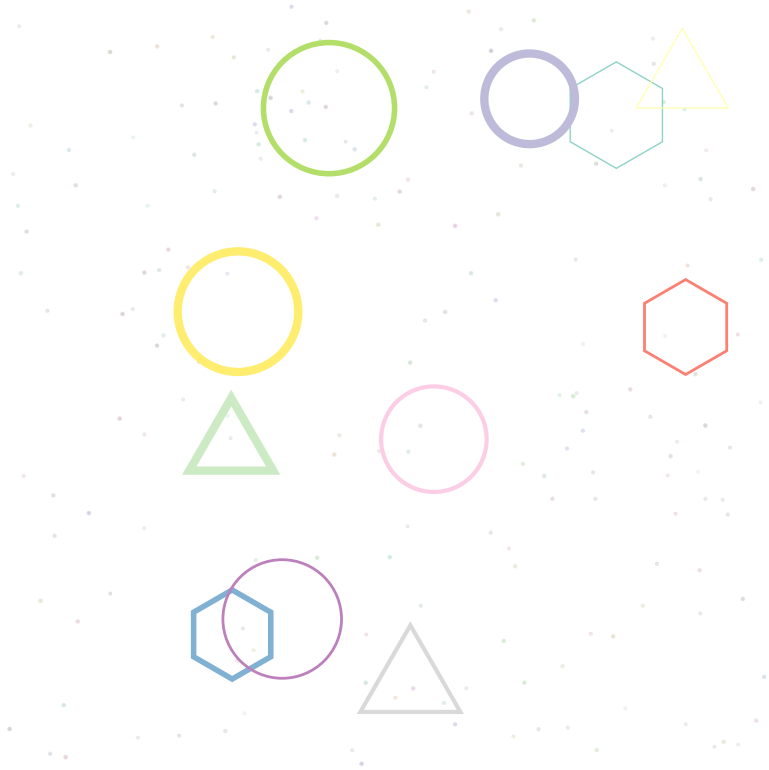[{"shape": "hexagon", "thickness": 0.5, "radius": 0.35, "center": [0.8, 0.851]}, {"shape": "triangle", "thickness": 0.5, "radius": 0.34, "center": [0.886, 0.894]}, {"shape": "circle", "thickness": 3, "radius": 0.29, "center": [0.688, 0.872]}, {"shape": "hexagon", "thickness": 1, "radius": 0.31, "center": [0.89, 0.575]}, {"shape": "hexagon", "thickness": 2, "radius": 0.29, "center": [0.302, 0.176]}, {"shape": "circle", "thickness": 2, "radius": 0.43, "center": [0.427, 0.86]}, {"shape": "circle", "thickness": 1.5, "radius": 0.34, "center": [0.563, 0.43]}, {"shape": "triangle", "thickness": 1.5, "radius": 0.38, "center": [0.533, 0.113]}, {"shape": "circle", "thickness": 1, "radius": 0.39, "center": [0.367, 0.196]}, {"shape": "triangle", "thickness": 3, "radius": 0.31, "center": [0.3, 0.42]}, {"shape": "circle", "thickness": 3, "radius": 0.39, "center": [0.309, 0.595]}]